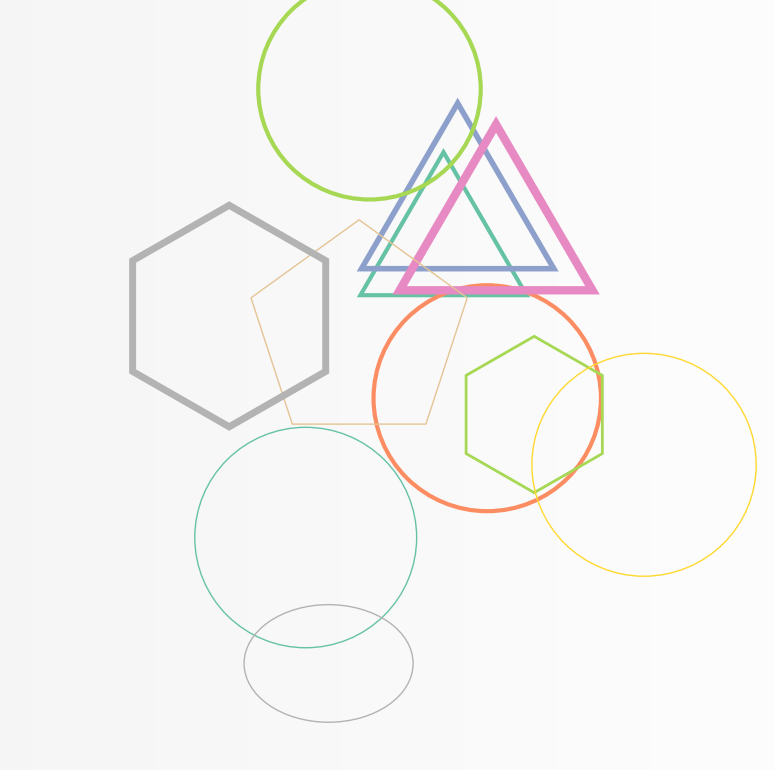[{"shape": "triangle", "thickness": 1.5, "radius": 0.62, "center": [0.572, 0.679]}, {"shape": "circle", "thickness": 0.5, "radius": 0.72, "center": [0.394, 0.302]}, {"shape": "circle", "thickness": 1.5, "radius": 0.73, "center": [0.629, 0.483]}, {"shape": "triangle", "thickness": 2, "radius": 0.72, "center": [0.591, 0.723]}, {"shape": "triangle", "thickness": 3, "radius": 0.72, "center": [0.64, 0.695]}, {"shape": "hexagon", "thickness": 1, "radius": 0.51, "center": [0.689, 0.462]}, {"shape": "circle", "thickness": 1.5, "radius": 0.72, "center": [0.477, 0.884]}, {"shape": "circle", "thickness": 0.5, "radius": 0.72, "center": [0.831, 0.396]}, {"shape": "pentagon", "thickness": 0.5, "radius": 0.73, "center": [0.463, 0.568]}, {"shape": "oval", "thickness": 0.5, "radius": 0.55, "center": [0.424, 0.138]}, {"shape": "hexagon", "thickness": 2.5, "radius": 0.72, "center": [0.296, 0.59]}]